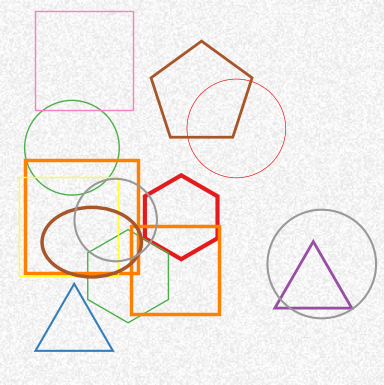[{"shape": "circle", "thickness": 0.5, "radius": 0.64, "center": [0.614, 0.666]}, {"shape": "hexagon", "thickness": 3, "radius": 0.54, "center": [0.471, 0.436]}, {"shape": "triangle", "thickness": 1.5, "radius": 0.58, "center": [0.193, 0.147]}, {"shape": "circle", "thickness": 1, "radius": 0.61, "center": [0.187, 0.616]}, {"shape": "hexagon", "thickness": 1, "radius": 0.6, "center": [0.333, 0.283]}, {"shape": "triangle", "thickness": 2, "radius": 0.58, "center": [0.814, 0.257]}, {"shape": "square", "thickness": 2.5, "radius": 0.74, "center": [0.212, 0.437]}, {"shape": "square", "thickness": 2.5, "radius": 0.57, "center": [0.455, 0.299]}, {"shape": "square", "thickness": 1, "radius": 0.64, "center": [0.178, 0.413]}, {"shape": "pentagon", "thickness": 2, "radius": 0.69, "center": [0.524, 0.755]}, {"shape": "oval", "thickness": 2.5, "radius": 0.65, "center": [0.238, 0.371]}, {"shape": "square", "thickness": 1, "radius": 0.64, "center": [0.218, 0.843]}, {"shape": "circle", "thickness": 1.5, "radius": 0.54, "center": [0.301, 0.428]}, {"shape": "circle", "thickness": 1.5, "radius": 0.71, "center": [0.836, 0.314]}]